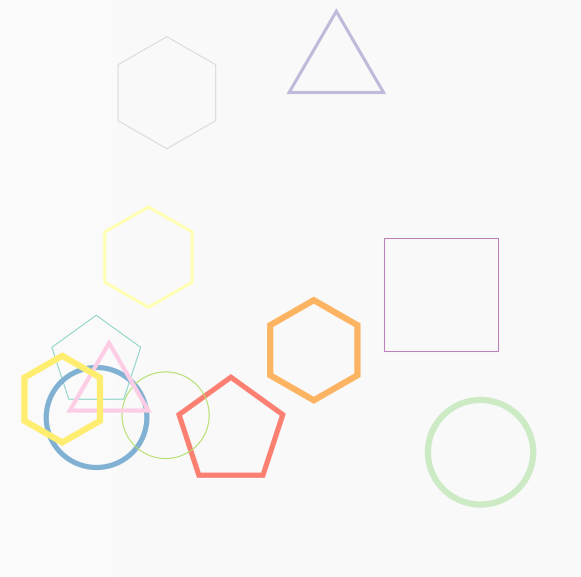[{"shape": "pentagon", "thickness": 0.5, "radius": 0.4, "center": [0.166, 0.373]}, {"shape": "hexagon", "thickness": 1.5, "radius": 0.43, "center": [0.255, 0.554]}, {"shape": "triangle", "thickness": 1.5, "radius": 0.47, "center": [0.579, 0.886]}, {"shape": "pentagon", "thickness": 2.5, "radius": 0.47, "center": [0.397, 0.252]}, {"shape": "circle", "thickness": 2.5, "radius": 0.43, "center": [0.166, 0.276]}, {"shape": "hexagon", "thickness": 3, "radius": 0.43, "center": [0.54, 0.393]}, {"shape": "circle", "thickness": 0.5, "radius": 0.38, "center": [0.285, 0.28]}, {"shape": "triangle", "thickness": 2, "radius": 0.39, "center": [0.188, 0.327]}, {"shape": "hexagon", "thickness": 0.5, "radius": 0.48, "center": [0.287, 0.839]}, {"shape": "square", "thickness": 0.5, "radius": 0.49, "center": [0.758, 0.489]}, {"shape": "circle", "thickness": 3, "radius": 0.45, "center": [0.827, 0.216]}, {"shape": "hexagon", "thickness": 3, "radius": 0.37, "center": [0.107, 0.308]}]